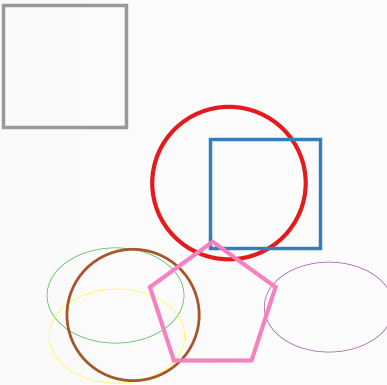[{"shape": "circle", "thickness": 3, "radius": 0.99, "center": [0.591, 0.524]}, {"shape": "square", "thickness": 2.5, "radius": 0.71, "center": [0.684, 0.498]}, {"shape": "oval", "thickness": 0.5, "radius": 0.88, "center": [0.298, 0.233]}, {"shape": "oval", "thickness": 0.5, "radius": 0.83, "center": [0.849, 0.202]}, {"shape": "oval", "thickness": 0.5, "radius": 0.87, "center": [0.302, 0.127]}, {"shape": "circle", "thickness": 2, "radius": 0.85, "center": [0.343, 0.182]}, {"shape": "pentagon", "thickness": 3, "radius": 0.85, "center": [0.549, 0.202]}, {"shape": "square", "thickness": 2.5, "radius": 0.79, "center": [0.168, 0.829]}]